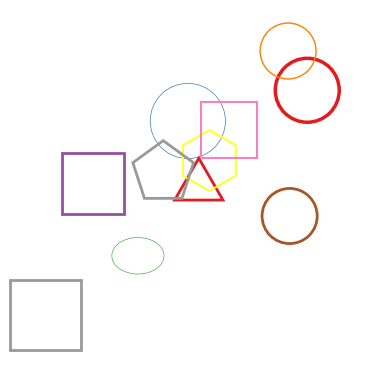[{"shape": "circle", "thickness": 2.5, "radius": 0.42, "center": [0.798, 0.766]}, {"shape": "triangle", "thickness": 2, "radius": 0.36, "center": [0.516, 0.517]}, {"shape": "circle", "thickness": 0.5, "radius": 0.49, "center": [0.488, 0.686]}, {"shape": "oval", "thickness": 0.5, "radius": 0.34, "center": [0.358, 0.336]}, {"shape": "square", "thickness": 2, "radius": 0.4, "center": [0.242, 0.523]}, {"shape": "circle", "thickness": 1, "radius": 0.36, "center": [0.748, 0.868]}, {"shape": "hexagon", "thickness": 1.5, "radius": 0.4, "center": [0.544, 0.583]}, {"shape": "circle", "thickness": 2, "radius": 0.36, "center": [0.752, 0.439]}, {"shape": "square", "thickness": 1.5, "radius": 0.36, "center": [0.595, 0.662]}, {"shape": "square", "thickness": 2, "radius": 0.46, "center": [0.118, 0.183]}, {"shape": "pentagon", "thickness": 2, "radius": 0.41, "center": [0.424, 0.552]}]